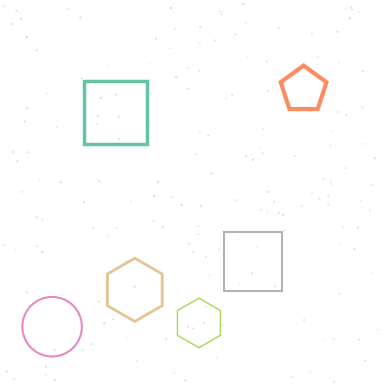[{"shape": "square", "thickness": 2.5, "radius": 0.41, "center": [0.299, 0.708]}, {"shape": "pentagon", "thickness": 3, "radius": 0.31, "center": [0.789, 0.767]}, {"shape": "circle", "thickness": 1.5, "radius": 0.39, "center": [0.135, 0.151]}, {"shape": "hexagon", "thickness": 1, "radius": 0.32, "center": [0.517, 0.161]}, {"shape": "hexagon", "thickness": 2, "radius": 0.41, "center": [0.35, 0.247]}, {"shape": "square", "thickness": 1.5, "radius": 0.38, "center": [0.657, 0.321]}]